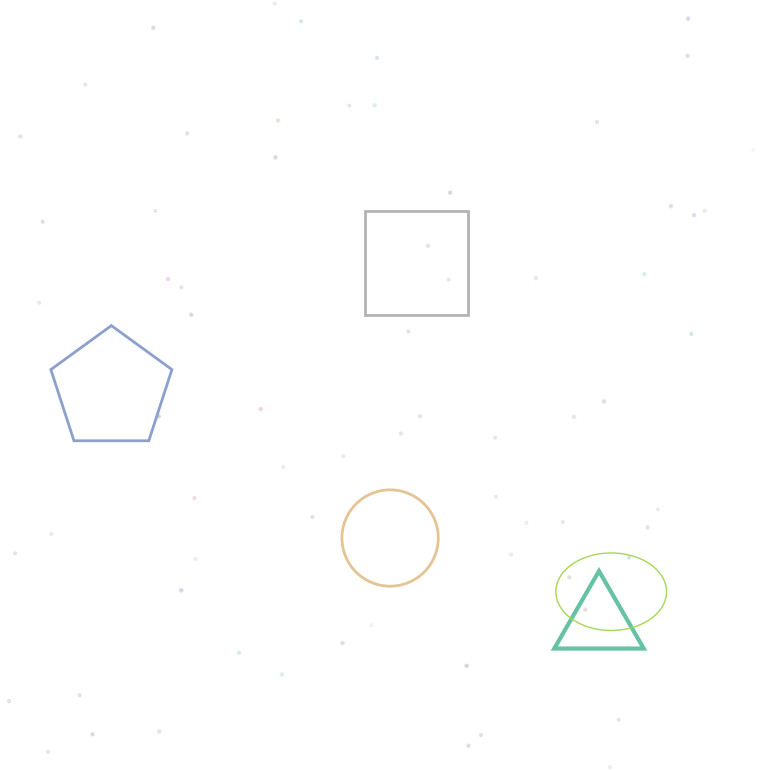[{"shape": "triangle", "thickness": 1.5, "radius": 0.34, "center": [0.778, 0.191]}, {"shape": "pentagon", "thickness": 1, "radius": 0.41, "center": [0.145, 0.494]}, {"shape": "oval", "thickness": 0.5, "radius": 0.36, "center": [0.794, 0.232]}, {"shape": "circle", "thickness": 1, "radius": 0.31, "center": [0.507, 0.301]}, {"shape": "square", "thickness": 1, "radius": 0.34, "center": [0.541, 0.659]}]